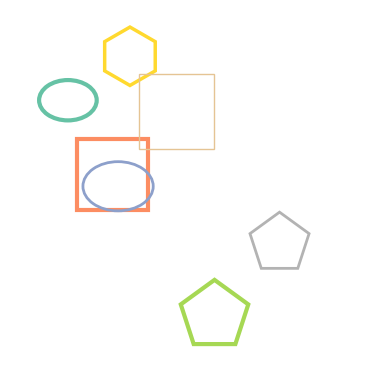[{"shape": "oval", "thickness": 3, "radius": 0.37, "center": [0.176, 0.74]}, {"shape": "square", "thickness": 3, "radius": 0.46, "center": [0.292, 0.546]}, {"shape": "oval", "thickness": 2, "radius": 0.46, "center": [0.307, 0.516]}, {"shape": "pentagon", "thickness": 3, "radius": 0.46, "center": [0.557, 0.181]}, {"shape": "hexagon", "thickness": 2.5, "radius": 0.38, "center": [0.338, 0.854]}, {"shape": "square", "thickness": 1, "radius": 0.49, "center": [0.458, 0.71]}, {"shape": "pentagon", "thickness": 2, "radius": 0.4, "center": [0.726, 0.368]}]